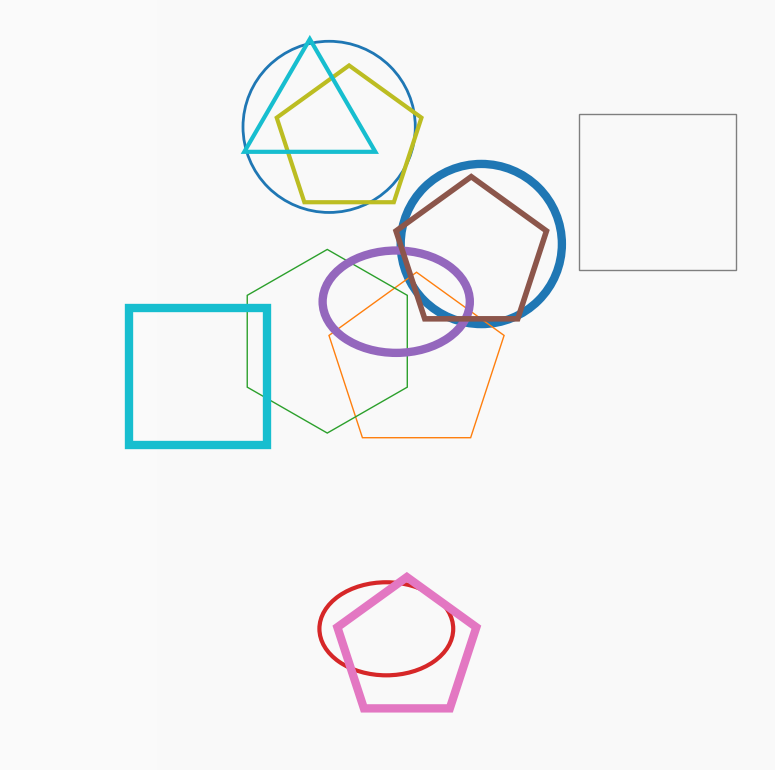[{"shape": "circle", "thickness": 3, "radius": 0.52, "center": [0.621, 0.683]}, {"shape": "circle", "thickness": 1, "radius": 0.56, "center": [0.425, 0.835]}, {"shape": "pentagon", "thickness": 0.5, "radius": 0.59, "center": [0.537, 0.528]}, {"shape": "hexagon", "thickness": 0.5, "radius": 0.6, "center": [0.422, 0.557]}, {"shape": "oval", "thickness": 1.5, "radius": 0.43, "center": [0.498, 0.183]}, {"shape": "oval", "thickness": 3, "radius": 0.47, "center": [0.511, 0.608]}, {"shape": "pentagon", "thickness": 2, "radius": 0.51, "center": [0.608, 0.669]}, {"shape": "pentagon", "thickness": 3, "radius": 0.47, "center": [0.525, 0.156]}, {"shape": "square", "thickness": 0.5, "radius": 0.5, "center": [0.848, 0.751]}, {"shape": "pentagon", "thickness": 1.5, "radius": 0.49, "center": [0.45, 0.817]}, {"shape": "triangle", "thickness": 1.5, "radius": 0.49, "center": [0.4, 0.852]}, {"shape": "square", "thickness": 3, "radius": 0.44, "center": [0.256, 0.511]}]